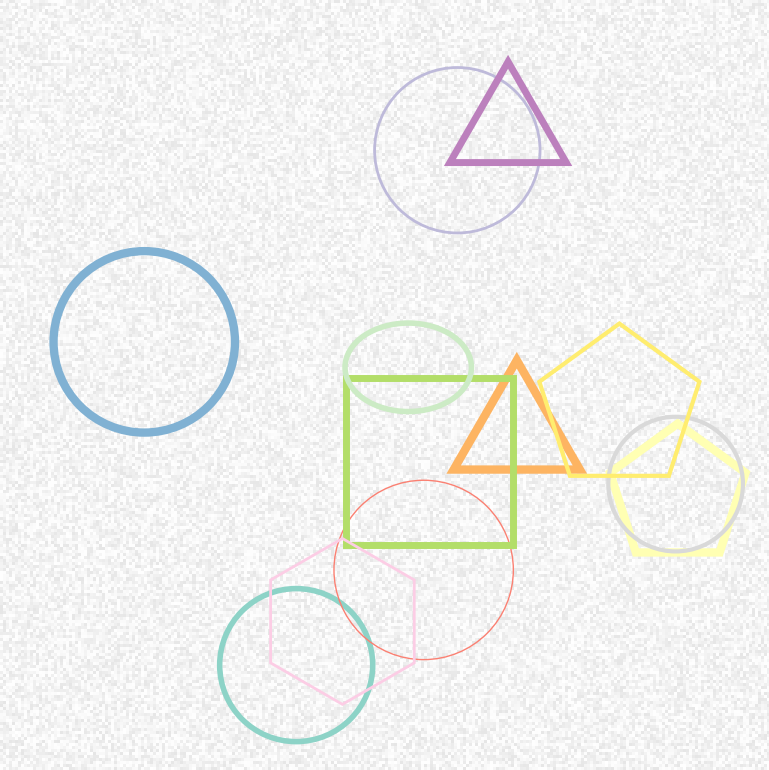[{"shape": "circle", "thickness": 2, "radius": 0.5, "center": [0.385, 0.136]}, {"shape": "pentagon", "thickness": 3, "radius": 0.46, "center": [0.88, 0.357]}, {"shape": "circle", "thickness": 1, "radius": 0.54, "center": [0.594, 0.805]}, {"shape": "circle", "thickness": 0.5, "radius": 0.58, "center": [0.55, 0.26]}, {"shape": "circle", "thickness": 3, "radius": 0.59, "center": [0.187, 0.556]}, {"shape": "triangle", "thickness": 3, "radius": 0.47, "center": [0.671, 0.438]}, {"shape": "square", "thickness": 2.5, "radius": 0.54, "center": [0.558, 0.401]}, {"shape": "hexagon", "thickness": 1, "radius": 0.54, "center": [0.445, 0.193]}, {"shape": "circle", "thickness": 1.5, "radius": 0.44, "center": [0.877, 0.371]}, {"shape": "triangle", "thickness": 2.5, "radius": 0.44, "center": [0.66, 0.833]}, {"shape": "oval", "thickness": 2, "radius": 0.41, "center": [0.53, 0.523]}, {"shape": "pentagon", "thickness": 1.5, "radius": 0.55, "center": [0.804, 0.47]}]